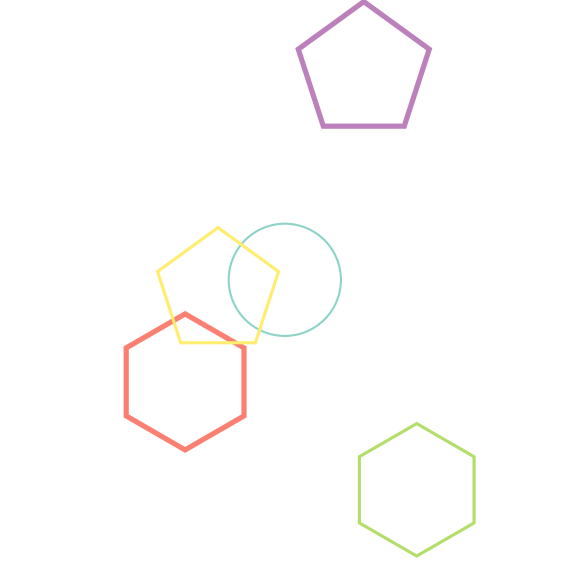[{"shape": "circle", "thickness": 1, "radius": 0.49, "center": [0.493, 0.515]}, {"shape": "hexagon", "thickness": 2.5, "radius": 0.59, "center": [0.321, 0.338]}, {"shape": "hexagon", "thickness": 1.5, "radius": 0.57, "center": [0.722, 0.151]}, {"shape": "pentagon", "thickness": 2.5, "radius": 0.6, "center": [0.63, 0.877]}, {"shape": "pentagon", "thickness": 1.5, "radius": 0.55, "center": [0.378, 0.495]}]